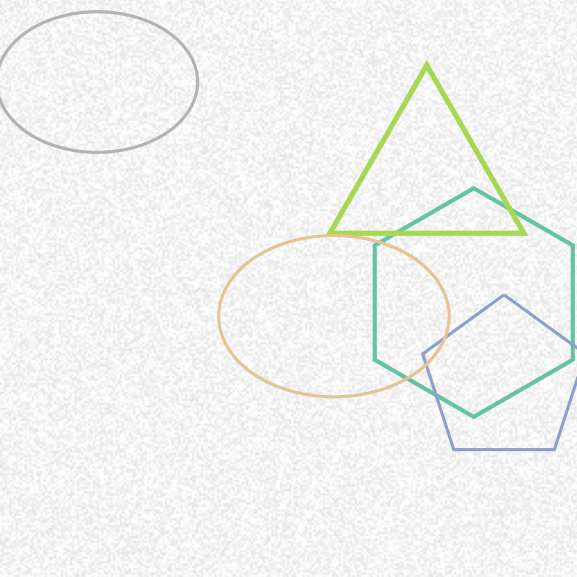[{"shape": "hexagon", "thickness": 2, "radius": 0.99, "center": [0.82, 0.475]}, {"shape": "pentagon", "thickness": 1.5, "radius": 0.74, "center": [0.873, 0.34]}, {"shape": "triangle", "thickness": 2.5, "radius": 0.97, "center": [0.739, 0.692]}, {"shape": "oval", "thickness": 1.5, "radius": 1.0, "center": [0.578, 0.452]}, {"shape": "oval", "thickness": 1.5, "radius": 0.87, "center": [0.168, 0.857]}]